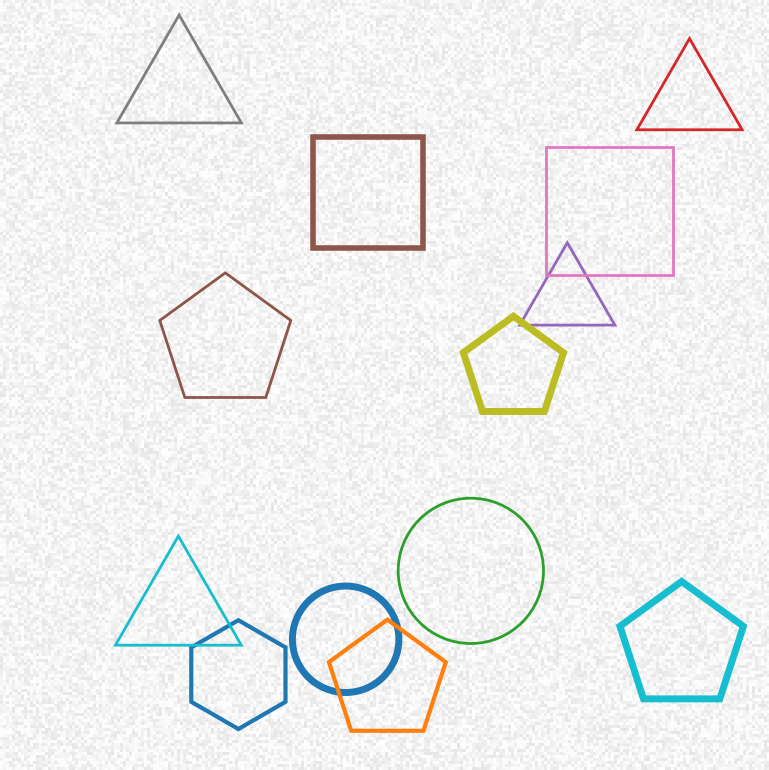[{"shape": "circle", "thickness": 2.5, "radius": 0.35, "center": [0.449, 0.17]}, {"shape": "hexagon", "thickness": 1.5, "radius": 0.35, "center": [0.31, 0.124]}, {"shape": "pentagon", "thickness": 1.5, "radius": 0.4, "center": [0.503, 0.115]}, {"shape": "circle", "thickness": 1, "radius": 0.47, "center": [0.611, 0.259]}, {"shape": "triangle", "thickness": 1, "radius": 0.39, "center": [0.895, 0.871]}, {"shape": "triangle", "thickness": 1, "radius": 0.36, "center": [0.737, 0.613]}, {"shape": "pentagon", "thickness": 1, "radius": 0.45, "center": [0.293, 0.556]}, {"shape": "square", "thickness": 2, "radius": 0.36, "center": [0.478, 0.75]}, {"shape": "square", "thickness": 1, "radius": 0.41, "center": [0.791, 0.726]}, {"shape": "triangle", "thickness": 1, "radius": 0.47, "center": [0.233, 0.887]}, {"shape": "pentagon", "thickness": 2.5, "radius": 0.34, "center": [0.667, 0.521]}, {"shape": "pentagon", "thickness": 2.5, "radius": 0.42, "center": [0.885, 0.161]}, {"shape": "triangle", "thickness": 1, "radius": 0.47, "center": [0.232, 0.209]}]